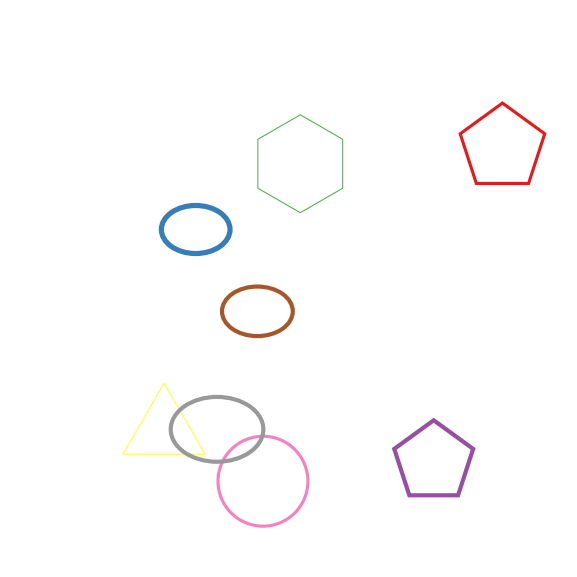[{"shape": "pentagon", "thickness": 1.5, "radius": 0.38, "center": [0.87, 0.744]}, {"shape": "oval", "thickness": 2.5, "radius": 0.3, "center": [0.339, 0.602]}, {"shape": "hexagon", "thickness": 0.5, "radius": 0.42, "center": [0.52, 0.716]}, {"shape": "pentagon", "thickness": 2, "radius": 0.36, "center": [0.751, 0.2]}, {"shape": "triangle", "thickness": 0.5, "radius": 0.41, "center": [0.284, 0.254]}, {"shape": "oval", "thickness": 2, "radius": 0.31, "center": [0.446, 0.46]}, {"shape": "circle", "thickness": 1.5, "radius": 0.39, "center": [0.455, 0.166]}, {"shape": "oval", "thickness": 2, "radius": 0.4, "center": [0.376, 0.256]}]